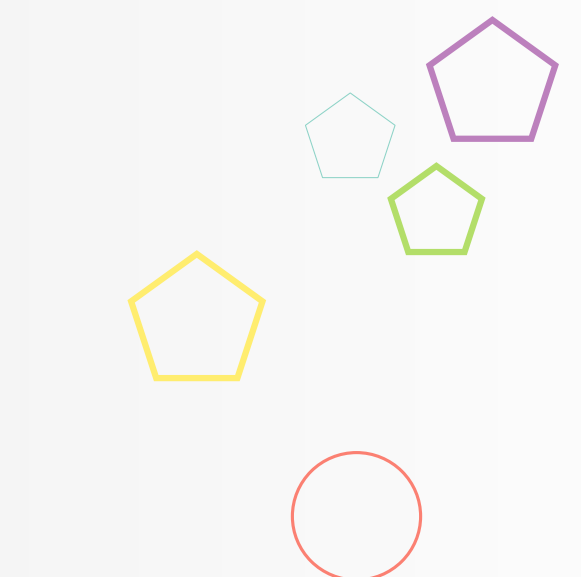[{"shape": "pentagon", "thickness": 0.5, "radius": 0.41, "center": [0.603, 0.757]}, {"shape": "circle", "thickness": 1.5, "radius": 0.55, "center": [0.613, 0.105]}, {"shape": "pentagon", "thickness": 3, "radius": 0.41, "center": [0.751, 0.629]}, {"shape": "pentagon", "thickness": 3, "radius": 0.57, "center": [0.847, 0.851]}, {"shape": "pentagon", "thickness": 3, "radius": 0.59, "center": [0.339, 0.441]}]